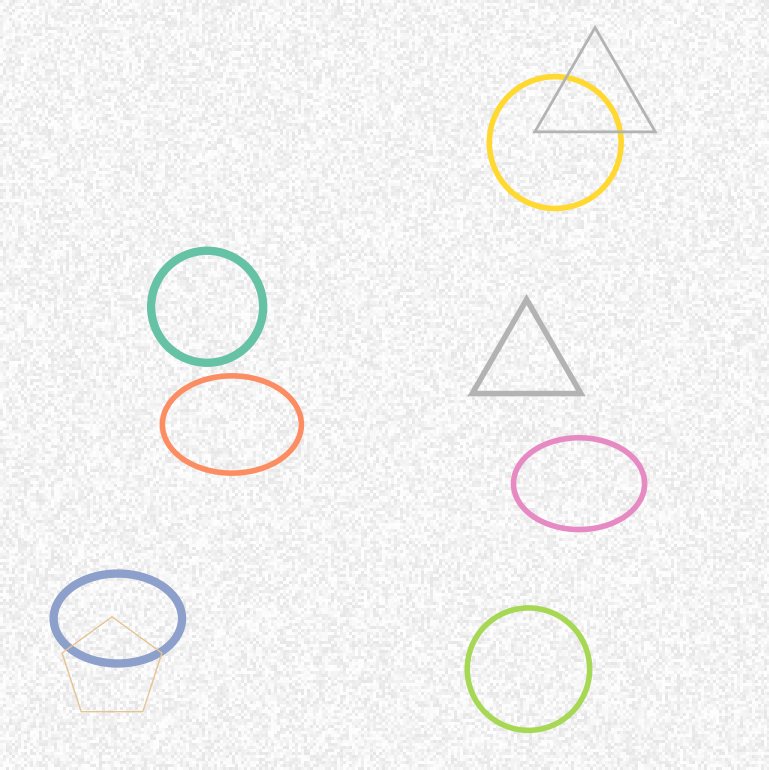[{"shape": "circle", "thickness": 3, "radius": 0.36, "center": [0.269, 0.602]}, {"shape": "oval", "thickness": 2, "radius": 0.45, "center": [0.301, 0.449]}, {"shape": "oval", "thickness": 3, "radius": 0.42, "center": [0.153, 0.197]}, {"shape": "oval", "thickness": 2, "radius": 0.43, "center": [0.752, 0.372]}, {"shape": "circle", "thickness": 2, "radius": 0.4, "center": [0.686, 0.131]}, {"shape": "circle", "thickness": 2, "radius": 0.43, "center": [0.721, 0.815]}, {"shape": "pentagon", "thickness": 0.5, "radius": 0.34, "center": [0.145, 0.131]}, {"shape": "triangle", "thickness": 1, "radius": 0.45, "center": [0.773, 0.874]}, {"shape": "triangle", "thickness": 2, "radius": 0.41, "center": [0.684, 0.53]}]